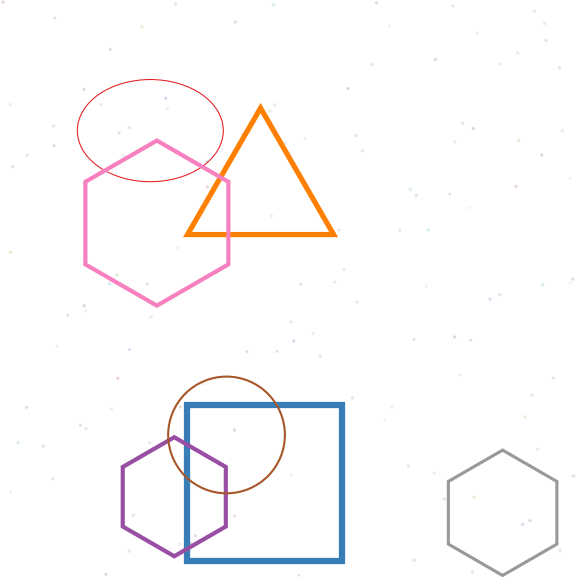[{"shape": "oval", "thickness": 0.5, "radius": 0.63, "center": [0.26, 0.773]}, {"shape": "square", "thickness": 3, "radius": 0.67, "center": [0.458, 0.162]}, {"shape": "hexagon", "thickness": 2, "radius": 0.52, "center": [0.302, 0.139]}, {"shape": "triangle", "thickness": 2.5, "radius": 0.73, "center": [0.451, 0.666]}, {"shape": "circle", "thickness": 1, "radius": 0.51, "center": [0.392, 0.246]}, {"shape": "hexagon", "thickness": 2, "radius": 0.71, "center": [0.272, 0.613]}, {"shape": "hexagon", "thickness": 1.5, "radius": 0.54, "center": [0.87, 0.111]}]